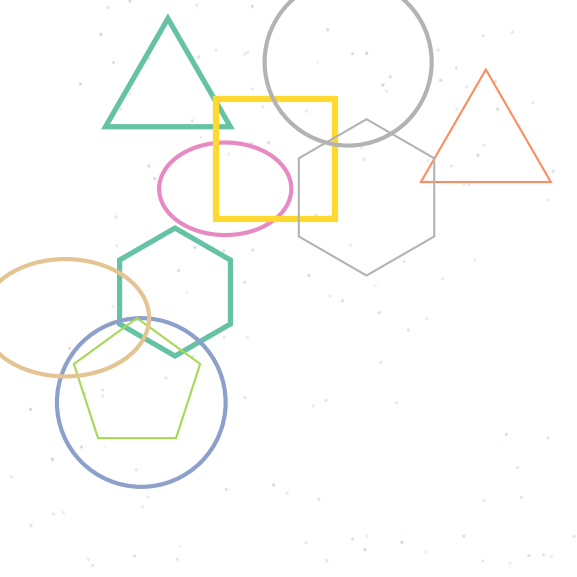[{"shape": "hexagon", "thickness": 2.5, "radius": 0.55, "center": [0.303, 0.493]}, {"shape": "triangle", "thickness": 2.5, "radius": 0.62, "center": [0.291, 0.842]}, {"shape": "triangle", "thickness": 1, "radius": 0.65, "center": [0.841, 0.749]}, {"shape": "circle", "thickness": 2, "radius": 0.73, "center": [0.245, 0.302]}, {"shape": "oval", "thickness": 2, "radius": 0.57, "center": [0.39, 0.672]}, {"shape": "pentagon", "thickness": 1, "radius": 0.57, "center": [0.237, 0.333]}, {"shape": "square", "thickness": 3, "radius": 0.52, "center": [0.477, 0.724]}, {"shape": "oval", "thickness": 2, "radius": 0.73, "center": [0.113, 0.449]}, {"shape": "hexagon", "thickness": 1, "radius": 0.68, "center": [0.635, 0.657]}, {"shape": "circle", "thickness": 2, "radius": 0.72, "center": [0.603, 0.892]}]